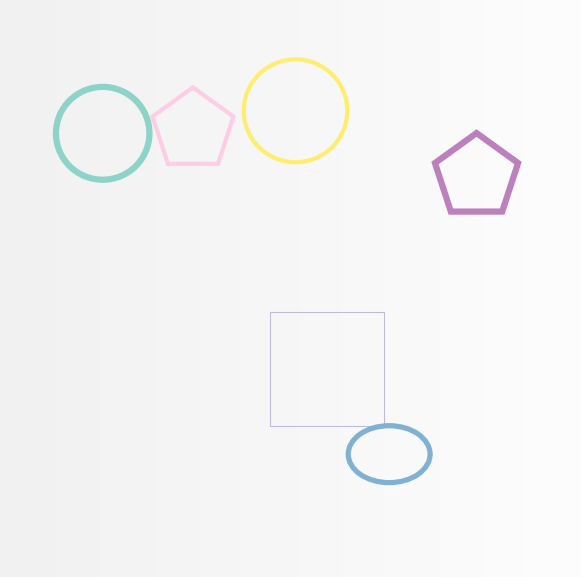[{"shape": "circle", "thickness": 3, "radius": 0.4, "center": [0.177, 0.768]}, {"shape": "square", "thickness": 0.5, "radius": 0.49, "center": [0.562, 0.36]}, {"shape": "oval", "thickness": 2.5, "radius": 0.35, "center": [0.67, 0.213]}, {"shape": "pentagon", "thickness": 2, "radius": 0.37, "center": [0.332, 0.775]}, {"shape": "pentagon", "thickness": 3, "radius": 0.38, "center": [0.82, 0.694]}, {"shape": "circle", "thickness": 2, "radius": 0.45, "center": [0.508, 0.807]}]